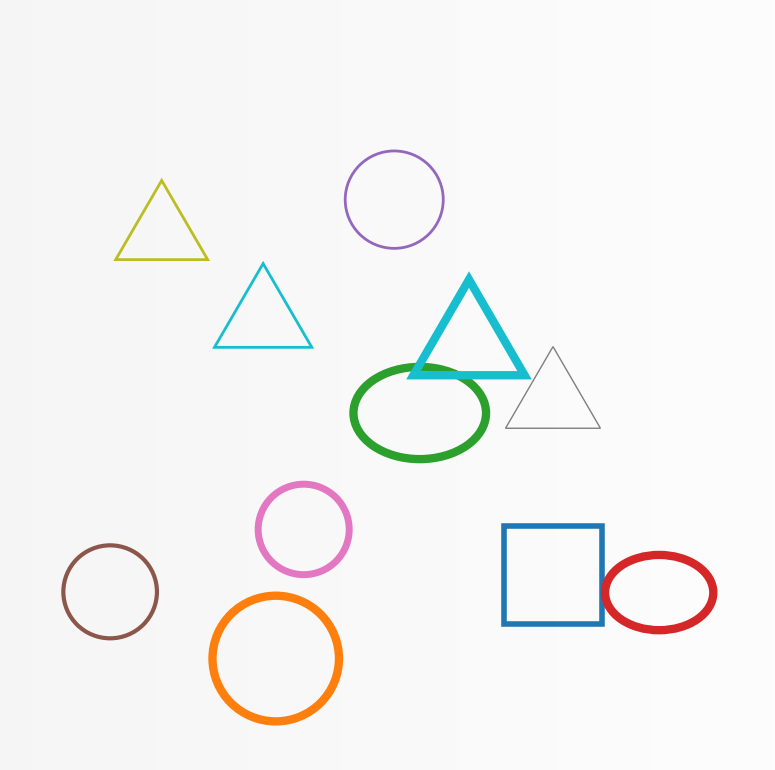[{"shape": "square", "thickness": 2, "radius": 0.32, "center": [0.713, 0.253]}, {"shape": "circle", "thickness": 3, "radius": 0.41, "center": [0.356, 0.145]}, {"shape": "oval", "thickness": 3, "radius": 0.43, "center": [0.542, 0.464]}, {"shape": "oval", "thickness": 3, "radius": 0.35, "center": [0.851, 0.23]}, {"shape": "circle", "thickness": 1, "radius": 0.32, "center": [0.509, 0.741]}, {"shape": "circle", "thickness": 1.5, "radius": 0.3, "center": [0.142, 0.231]}, {"shape": "circle", "thickness": 2.5, "radius": 0.29, "center": [0.392, 0.312]}, {"shape": "triangle", "thickness": 0.5, "radius": 0.35, "center": [0.714, 0.479]}, {"shape": "triangle", "thickness": 1, "radius": 0.34, "center": [0.209, 0.697]}, {"shape": "triangle", "thickness": 3, "radius": 0.41, "center": [0.605, 0.554]}, {"shape": "triangle", "thickness": 1, "radius": 0.36, "center": [0.34, 0.585]}]